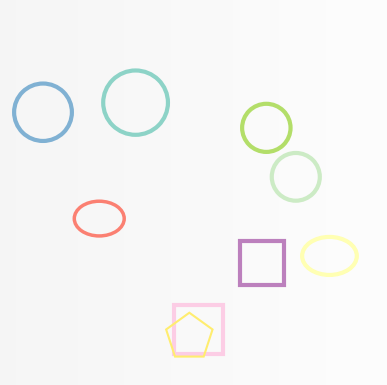[{"shape": "circle", "thickness": 3, "radius": 0.42, "center": [0.35, 0.733]}, {"shape": "oval", "thickness": 3, "radius": 0.35, "center": [0.85, 0.335]}, {"shape": "oval", "thickness": 2.5, "radius": 0.32, "center": [0.256, 0.432]}, {"shape": "circle", "thickness": 3, "radius": 0.37, "center": [0.111, 0.708]}, {"shape": "circle", "thickness": 3, "radius": 0.31, "center": [0.687, 0.668]}, {"shape": "square", "thickness": 3, "radius": 0.32, "center": [0.512, 0.145]}, {"shape": "square", "thickness": 3, "radius": 0.29, "center": [0.676, 0.317]}, {"shape": "circle", "thickness": 3, "radius": 0.31, "center": [0.763, 0.541]}, {"shape": "pentagon", "thickness": 1.5, "radius": 0.31, "center": [0.489, 0.125]}]